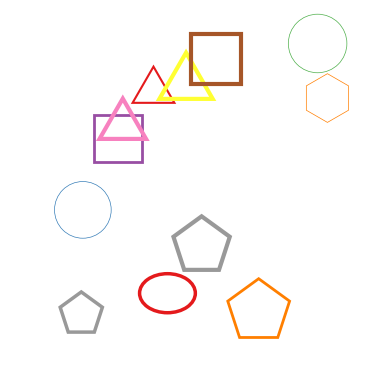[{"shape": "triangle", "thickness": 1.5, "radius": 0.31, "center": [0.399, 0.764]}, {"shape": "oval", "thickness": 2.5, "radius": 0.36, "center": [0.435, 0.238]}, {"shape": "circle", "thickness": 0.5, "radius": 0.37, "center": [0.215, 0.455]}, {"shape": "circle", "thickness": 0.5, "radius": 0.38, "center": [0.825, 0.887]}, {"shape": "square", "thickness": 2, "radius": 0.31, "center": [0.307, 0.64]}, {"shape": "pentagon", "thickness": 2, "radius": 0.42, "center": [0.672, 0.192]}, {"shape": "hexagon", "thickness": 0.5, "radius": 0.32, "center": [0.85, 0.745]}, {"shape": "triangle", "thickness": 3, "radius": 0.4, "center": [0.483, 0.783]}, {"shape": "square", "thickness": 3, "radius": 0.33, "center": [0.561, 0.847]}, {"shape": "triangle", "thickness": 3, "radius": 0.35, "center": [0.319, 0.674]}, {"shape": "pentagon", "thickness": 2.5, "radius": 0.29, "center": [0.211, 0.184]}, {"shape": "pentagon", "thickness": 3, "radius": 0.38, "center": [0.524, 0.361]}]